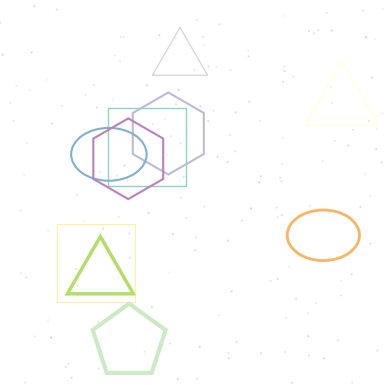[{"shape": "square", "thickness": 1, "radius": 0.5, "center": [0.383, 0.618]}, {"shape": "triangle", "thickness": 0.5, "radius": 0.55, "center": [0.888, 0.731]}, {"shape": "hexagon", "thickness": 1.5, "radius": 0.53, "center": [0.437, 0.653]}, {"shape": "oval", "thickness": 1.5, "radius": 0.49, "center": [0.283, 0.599]}, {"shape": "oval", "thickness": 2, "radius": 0.47, "center": [0.84, 0.389]}, {"shape": "triangle", "thickness": 2.5, "radius": 0.5, "center": [0.261, 0.286]}, {"shape": "triangle", "thickness": 1, "radius": 0.42, "center": [0.468, 0.846]}, {"shape": "hexagon", "thickness": 1.5, "radius": 0.52, "center": [0.333, 0.588]}, {"shape": "pentagon", "thickness": 3, "radius": 0.5, "center": [0.335, 0.112]}, {"shape": "square", "thickness": 0.5, "radius": 0.51, "center": [0.25, 0.317]}]